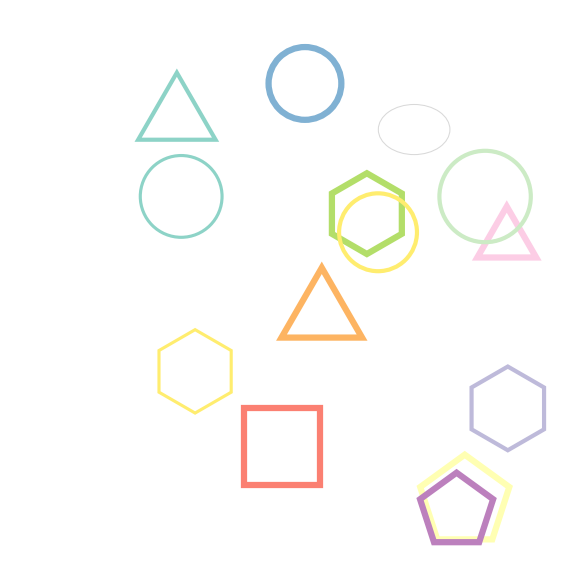[{"shape": "circle", "thickness": 1.5, "radius": 0.35, "center": [0.314, 0.659]}, {"shape": "triangle", "thickness": 2, "radius": 0.39, "center": [0.306, 0.796]}, {"shape": "pentagon", "thickness": 3, "radius": 0.41, "center": [0.805, 0.131]}, {"shape": "hexagon", "thickness": 2, "radius": 0.36, "center": [0.879, 0.292]}, {"shape": "square", "thickness": 3, "radius": 0.33, "center": [0.488, 0.226]}, {"shape": "circle", "thickness": 3, "radius": 0.32, "center": [0.528, 0.855]}, {"shape": "triangle", "thickness": 3, "radius": 0.4, "center": [0.557, 0.455]}, {"shape": "hexagon", "thickness": 3, "radius": 0.35, "center": [0.635, 0.629]}, {"shape": "triangle", "thickness": 3, "radius": 0.29, "center": [0.878, 0.583]}, {"shape": "oval", "thickness": 0.5, "radius": 0.31, "center": [0.717, 0.775]}, {"shape": "pentagon", "thickness": 3, "radius": 0.33, "center": [0.791, 0.114]}, {"shape": "circle", "thickness": 2, "radius": 0.4, "center": [0.84, 0.659]}, {"shape": "circle", "thickness": 2, "radius": 0.34, "center": [0.655, 0.597]}, {"shape": "hexagon", "thickness": 1.5, "radius": 0.36, "center": [0.338, 0.356]}]